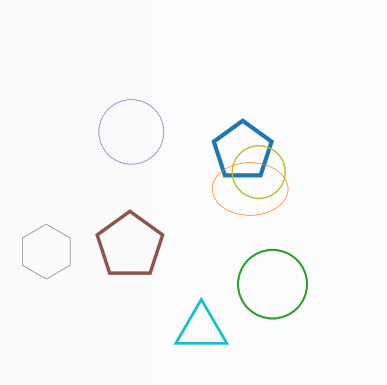[{"shape": "pentagon", "thickness": 3, "radius": 0.39, "center": [0.626, 0.608]}, {"shape": "oval", "thickness": 0.5, "radius": 0.49, "center": [0.646, 0.509]}, {"shape": "circle", "thickness": 1.5, "radius": 0.45, "center": [0.703, 0.262]}, {"shape": "circle", "thickness": 0.5, "radius": 0.42, "center": [0.339, 0.657]}, {"shape": "pentagon", "thickness": 2.5, "radius": 0.44, "center": [0.335, 0.362]}, {"shape": "hexagon", "thickness": 0.5, "radius": 0.36, "center": [0.12, 0.346]}, {"shape": "circle", "thickness": 1, "radius": 0.34, "center": [0.668, 0.553]}, {"shape": "triangle", "thickness": 2, "radius": 0.38, "center": [0.52, 0.146]}]